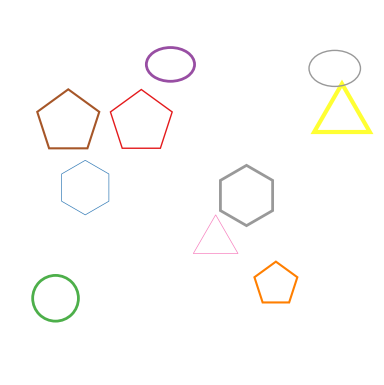[{"shape": "pentagon", "thickness": 1, "radius": 0.42, "center": [0.367, 0.683]}, {"shape": "hexagon", "thickness": 0.5, "radius": 0.35, "center": [0.221, 0.513]}, {"shape": "circle", "thickness": 2, "radius": 0.3, "center": [0.144, 0.225]}, {"shape": "oval", "thickness": 2, "radius": 0.31, "center": [0.443, 0.833]}, {"shape": "pentagon", "thickness": 1.5, "radius": 0.29, "center": [0.717, 0.262]}, {"shape": "triangle", "thickness": 3, "radius": 0.42, "center": [0.888, 0.699]}, {"shape": "pentagon", "thickness": 1.5, "radius": 0.42, "center": [0.177, 0.683]}, {"shape": "triangle", "thickness": 0.5, "radius": 0.34, "center": [0.56, 0.375]}, {"shape": "hexagon", "thickness": 2, "radius": 0.39, "center": [0.64, 0.492]}, {"shape": "oval", "thickness": 1, "radius": 0.33, "center": [0.869, 0.822]}]